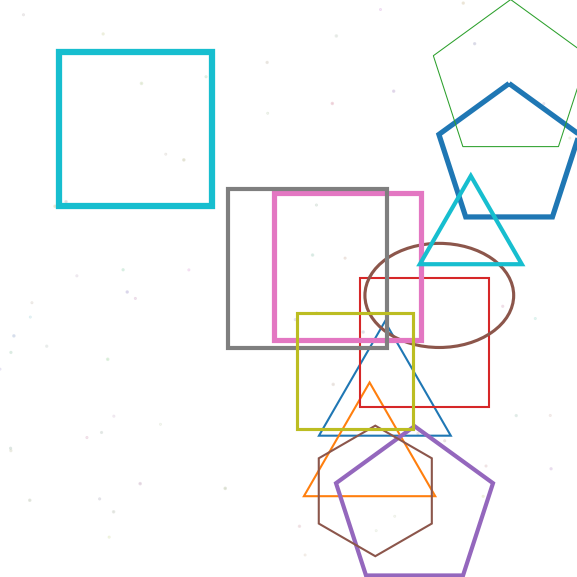[{"shape": "triangle", "thickness": 1, "radius": 0.66, "center": [0.666, 0.311]}, {"shape": "pentagon", "thickness": 2.5, "radius": 0.64, "center": [0.882, 0.727]}, {"shape": "triangle", "thickness": 1, "radius": 0.66, "center": [0.64, 0.206]}, {"shape": "pentagon", "thickness": 0.5, "radius": 0.7, "center": [0.884, 0.859]}, {"shape": "square", "thickness": 1, "radius": 0.56, "center": [0.735, 0.407]}, {"shape": "pentagon", "thickness": 2, "radius": 0.71, "center": [0.718, 0.118]}, {"shape": "hexagon", "thickness": 1, "radius": 0.57, "center": [0.65, 0.149]}, {"shape": "oval", "thickness": 1.5, "radius": 0.64, "center": [0.761, 0.488]}, {"shape": "square", "thickness": 2.5, "radius": 0.64, "center": [0.602, 0.538]}, {"shape": "square", "thickness": 2, "radius": 0.69, "center": [0.532, 0.535]}, {"shape": "square", "thickness": 1.5, "radius": 0.5, "center": [0.614, 0.357]}, {"shape": "triangle", "thickness": 2, "radius": 0.51, "center": [0.815, 0.593]}, {"shape": "square", "thickness": 3, "radius": 0.67, "center": [0.235, 0.776]}]